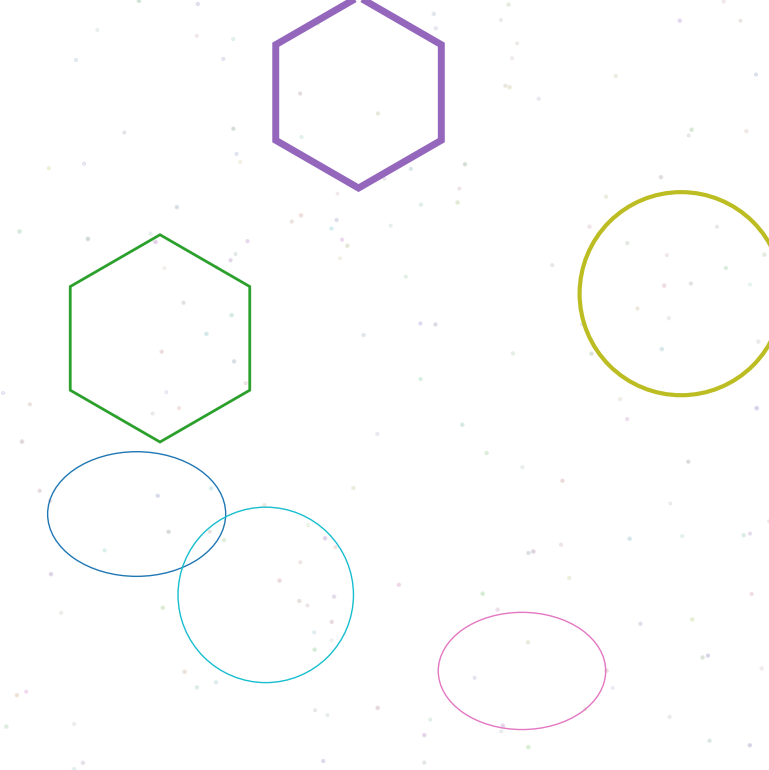[{"shape": "oval", "thickness": 0.5, "radius": 0.58, "center": [0.177, 0.332]}, {"shape": "hexagon", "thickness": 1, "radius": 0.67, "center": [0.208, 0.561]}, {"shape": "hexagon", "thickness": 2.5, "radius": 0.62, "center": [0.466, 0.88]}, {"shape": "oval", "thickness": 0.5, "radius": 0.54, "center": [0.678, 0.129]}, {"shape": "circle", "thickness": 1.5, "radius": 0.66, "center": [0.885, 0.619]}, {"shape": "circle", "thickness": 0.5, "radius": 0.57, "center": [0.345, 0.227]}]